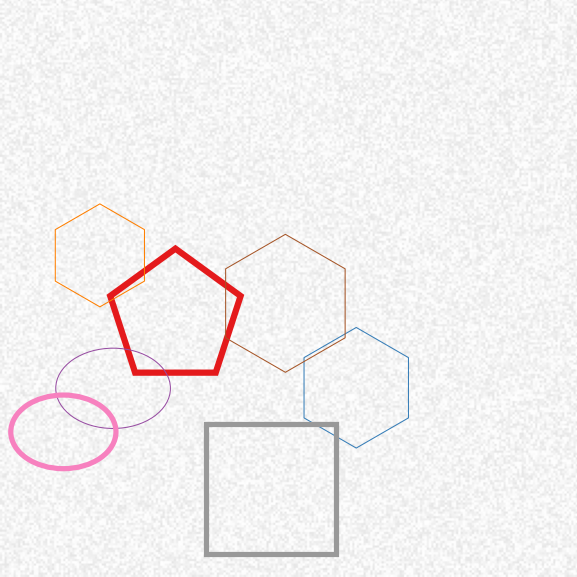[{"shape": "pentagon", "thickness": 3, "radius": 0.59, "center": [0.304, 0.45]}, {"shape": "hexagon", "thickness": 0.5, "radius": 0.52, "center": [0.617, 0.328]}, {"shape": "oval", "thickness": 0.5, "radius": 0.5, "center": [0.196, 0.327]}, {"shape": "hexagon", "thickness": 0.5, "radius": 0.45, "center": [0.173, 0.557]}, {"shape": "hexagon", "thickness": 0.5, "radius": 0.6, "center": [0.494, 0.474]}, {"shape": "oval", "thickness": 2.5, "radius": 0.46, "center": [0.11, 0.251]}, {"shape": "square", "thickness": 2.5, "radius": 0.56, "center": [0.469, 0.152]}]